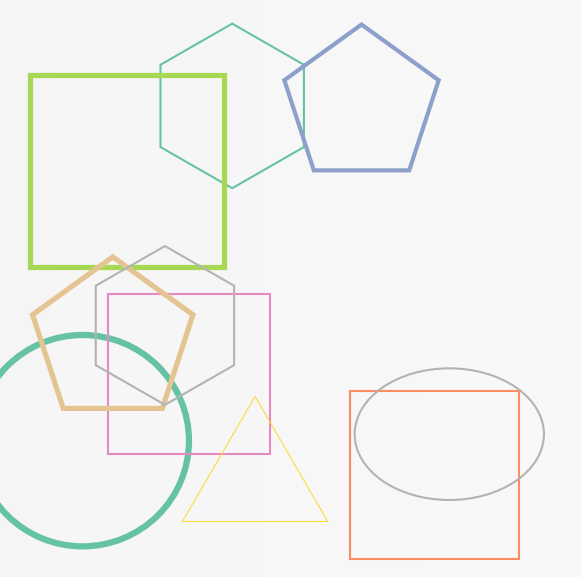[{"shape": "hexagon", "thickness": 1, "radius": 0.71, "center": [0.399, 0.816]}, {"shape": "circle", "thickness": 3, "radius": 0.92, "center": [0.142, 0.236]}, {"shape": "square", "thickness": 1, "radius": 0.73, "center": [0.748, 0.176]}, {"shape": "pentagon", "thickness": 2, "radius": 0.7, "center": [0.622, 0.817]}, {"shape": "square", "thickness": 1, "radius": 0.69, "center": [0.325, 0.352]}, {"shape": "square", "thickness": 2.5, "radius": 0.83, "center": [0.218, 0.703]}, {"shape": "triangle", "thickness": 0.5, "radius": 0.72, "center": [0.439, 0.168]}, {"shape": "pentagon", "thickness": 2.5, "radius": 0.73, "center": [0.194, 0.409]}, {"shape": "hexagon", "thickness": 1, "radius": 0.69, "center": [0.284, 0.436]}, {"shape": "oval", "thickness": 1, "radius": 0.81, "center": [0.773, 0.247]}]